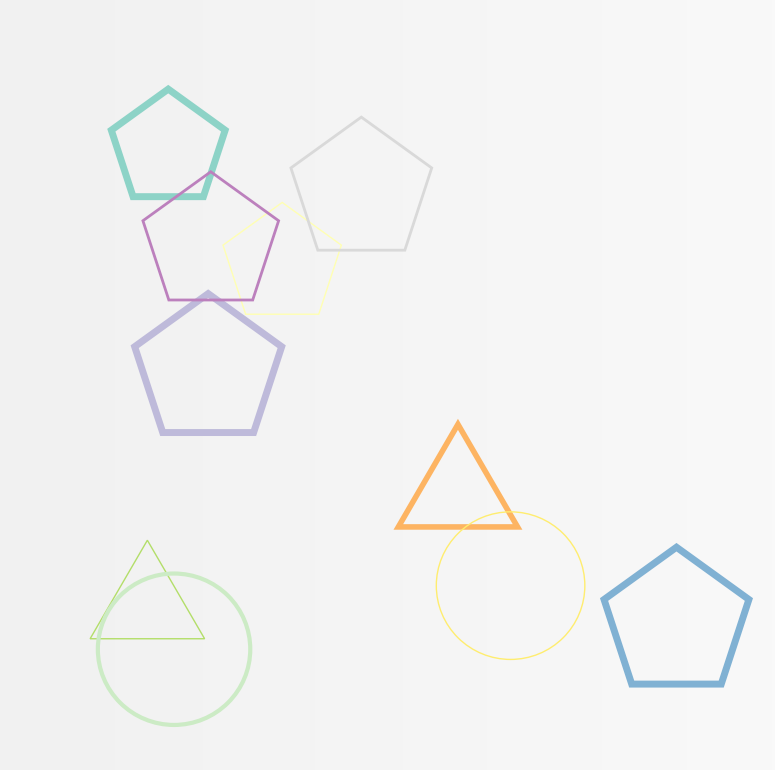[{"shape": "pentagon", "thickness": 2.5, "radius": 0.39, "center": [0.217, 0.807]}, {"shape": "pentagon", "thickness": 0.5, "radius": 0.4, "center": [0.364, 0.657]}, {"shape": "pentagon", "thickness": 2.5, "radius": 0.5, "center": [0.269, 0.519]}, {"shape": "pentagon", "thickness": 2.5, "radius": 0.49, "center": [0.873, 0.191]}, {"shape": "triangle", "thickness": 2, "radius": 0.44, "center": [0.591, 0.36]}, {"shape": "triangle", "thickness": 0.5, "radius": 0.43, "center": [0.19, 0.213]}, {"shape": "pentagon", "thickness": 1, "radius": 0.48, "center": [0.466, 0.752]}, {"shape": "pentagon", "thickness": 1, "radius": 0.46, "center": [0.272, 0.685]}, {"shape": "circle", "thickness": 1.5, "radius": 0.49, "center": [0.225, 0.157]}, {"shape": "circle", "thickness": 0.5, "radius": 0.48, "center": [0.659, 0.239]}]